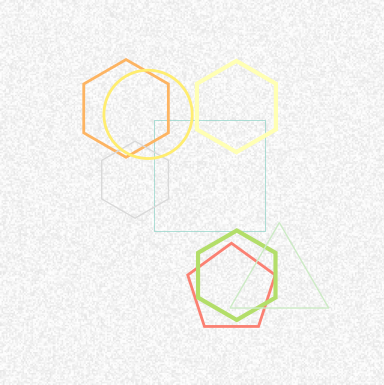[{"shape": "square", "thickness": 0.5, "radius": 0.72, "center": [0.544, 0.544]}, {"shape": "hexagon", "thickness": 3, "radius": 0.59, "center": [0.614, 0.723]}, {"shape": "pentagon", "thickness": 2, "radius": 0.6, "center": [0.601, 0.249]}, {"shape": "hexagon", "thickness": 2, "radius": 0.63, "center": [0.327, 0.718]}, {"shape": "hexagon", "thickness": 3, "radius": 0.58, "center": [0.615, 0.285]}, {"shape": "hexagon", "thickness": 1, "radius": 0.5, "center": [0.351, 0.533]}, {"shape": "triangle", "thickness": 1, "radius": 0.74, "center": [0.726, 0.274]}, {"shape": "circle", "thickness": 2, "radius": 0.57, "center": [0.385, 0.703]}]